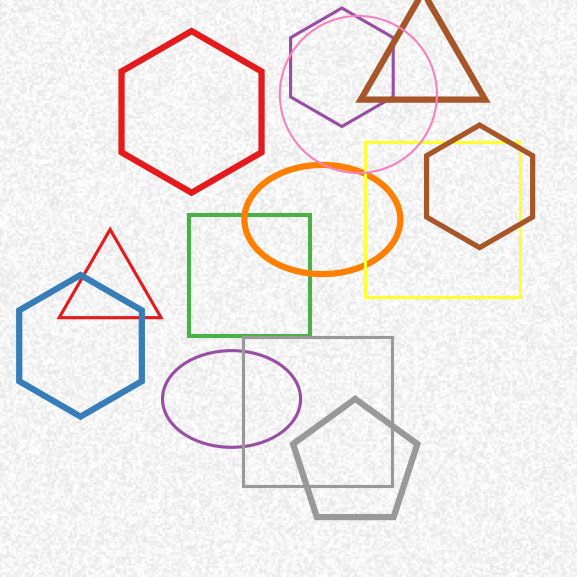[{"shape": "triangle", "thickness": 1.5, "radius": 0.51, "center": [0.191, 0.5]}, {"shape": "hexagon", "thickness": 3, "radius": 0.7, "center": [0.332, 0.805]}, {"shape": "hexagon", "thickness": 3, "radius": 0.61, "center": [0.139, 0.4]}, {"shape": "square", "thickness": 2, "radius": 0.52, "center": [0.432, 0.522]}, {"shape": "oval", "thickness": 1.5, "radius": 0.6, "center": [0.401, 0.308]}, {"shape": "hexagon", "thickness": 1.5, "radius": 0.51, "center": [0.592, 0.883]}, {"shape": "oval", "thickness": 3, "radius": 0.68, "center": [0.558, 0.619]}, {"shape": "square", "thickness": 1.5, "radius": 0.67, "center": [0.766, 0.619]}, {"shape": "hexagon", "thickness": 2.5, "radius": 0.53, "center": [0.83, 0.676]}, {"shape": "triangle", "thickness": 3, "radius": 0.62, "center": [0.732, 0.889]}, {"shape": "circle", "thickness": 1, "radius": 0.68, "center": [0.621, 0.836]}, {"shape": "square", "thickness": 1.5, "radius": 0.65, "center": [0.55, 0.286]}, {"shape": "pentagon", "thickness": 3, "radius": 0.57, "center": [0.615, 0.195]}]